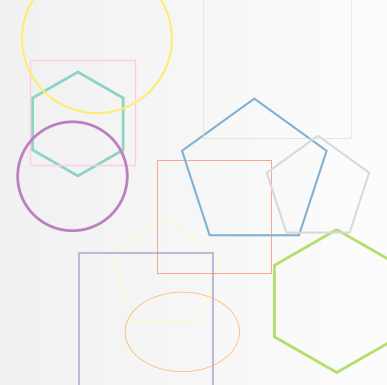[{"shape": "hexagon", "thickness": 2, "radius": 0.67, "center": [0.201, 0.678]}, {"shape": "pentagon", "thickness": 0.5, "radius": 0.74, "center": [0.428, 0.287]}, {"shape": "square", "thickness": 1.5, "radius": 0.87, "center": [0.377, 0.169]}, {"shape": "square", "thickness": 0.5, "radius": 0.73, "center": [0.552, 0.438]}, {"shape": "pentagon", "thickness": 1.5, "radius": 0.98, "center": [0.656, 0.548]}, {"shape": "oval", "thickness": 0.5, "radius": 0.74, "center": [0.47, 0.138]}, {"shape": "hexagon", "thickness": 2, "radius": 0.93, "center": [0.869, 0.218]}, {"shape": "square", "thickness": 1, "radius": 0.68, "center": [0.213, 0.708]}, {"shape": "pentagon", "thickness": 1.5, "radius": 0.69, "center": [0.821, 0.508]}, {"shape": "circle", "thickness": 2, "radius": 0.71, "center": [0.187, 0.542]}, {"shape": "square", "thickness": 0.5, "radius": 0.96, "center": [0.715, 0.834]}, {"shape": "circle", "thickness": 1.5, "radius": 0.97, "center": [0.25, 0.9]}]